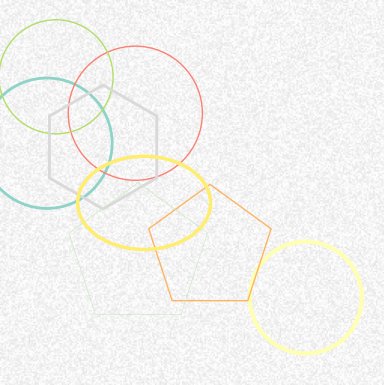[{"shape": "circle", "thickness": 2, "radius": 0.85, "center": [0.122, 0.628]}, {"shape": "circle", "thickness": 3, "radius": 0.73, "center": [0.794, 0.227]}, {"shape": "circle", "thickness": 1, "radius": 0.87, "center": [0.351, 0.706]}, {"shape": "pentagon", "thickness": 1, "radius": 0.84, "center": [0.545, 0.354]}, {"shape": "circle", "thickness": 1, "radius": 0.74, "center": [0.145, 0.801]}, {"shape": "hexagon", "thickness": 2, "radius": 0.8, "center": [0.268, 0.618]}, {"shape": "pentagon", "thickness": 0.5, "radius": 0.95, "center": [0.359, 0.336]}, {"shape": "oval", "thickness": 2.5, "radius": 0.86, "center": [0.374, 0.473]}]